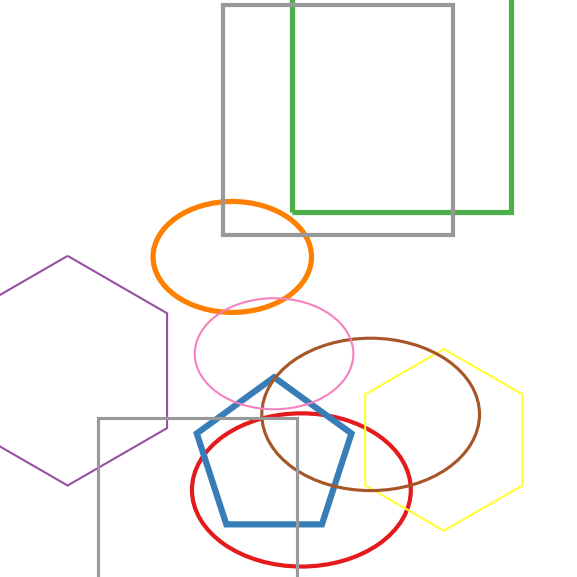[{"shape": "oval", "thickness": 2, "radius": 0.95, "center": [0.522, 0.151]}, {"shape": "pentagon", "thickness": 3, "radius": 0.7, "center": [0.475, 0.205]}, {"shape": "square", "thickness": 2.5, "radius": 0.95, "center": [0.695, 0.822]}, {"shape": "hexagon", "thickness": 1, "radius": 0.99, "center": [0.117, 0.357]}, {"shape": "oval", "thickness": 2.5, "radius": 0.69, "center": [0.402, 0.554]}, {"shape": "hexagon", "thickness": 1, "radius": 0.79, "center": [0.769, 0.237]}, {"shape": "oval", "thickness": 1.5, "radius": 0.94, "center": [0.642, 0.282]}, {"shape": "oval", "thickness": 1, "radius": 0.69, "center": [0.475, 0.387]}, {"shape": "square", "thickness": 2, "radius": 1.0, "center": [0.586, 0.791]}, {"shape": "square", "thickness": 1.5, "radius": 0.87, "center": [0.342, 0.102]}]